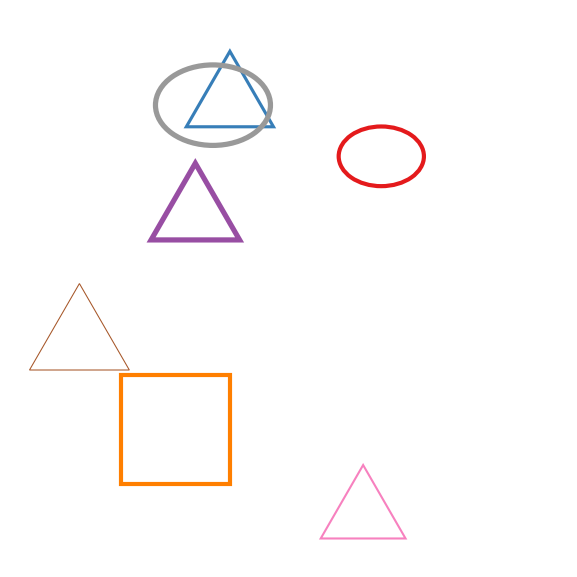[{"shape": "oval", "thickness": 2, "radius": 0.37, "center": [0.66, 0.728]}, {"shape": "triangle", "thickness": 1.5, "radius": 0.44, "center": [0.398, 0.823]}, {"shape": "triangle", "thickness": 2.5, "radius": 0.44, "center": [0.338, 0.628]}, {"shape": "square", "thickness": 2, "radius": 0.47, "center": [0.303, 0.255]}, {"shape": "triangle", "thickness": 0.5, "radius": 0.5, "center": [0.138, 0.408]}, {"shape": "triangle", "thickness": 1, "radius": 0.42, "center": [0.629, 0.109]}, {"shape": "oval", "thickness": 2.5, "radius": 0.5, "center": [0.369, 0.817]}]